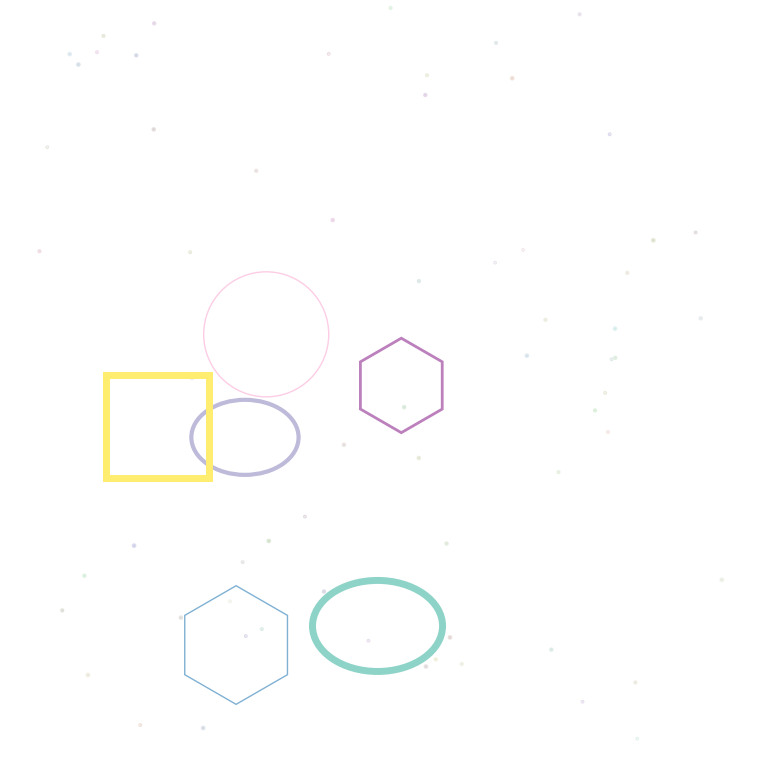[{"shape": "oval", "thickness": 2.5, "radius": 0.42, "center": [0.49, 0.187]}, {"shape": "oval", "thickness": 1.5, "radius": 0.35, "center": [0.318, 0.432]}, {"shape": "hexagon", "thickness": 0.5, "radius": 0.39, "center": [0.307, 0.162]}, {"shape": "circle", "thickness": 0.5, "radius": 0.41, "center": [0.346, 0.566]}, {"shape": "hexagon", "thickness": 1, "radius": 0.31, "center": [0.521, 0.499]}, {"shape": "square", "thickness": 2.5, "radius": 0.33, "center": [0.205, 0.446]}]